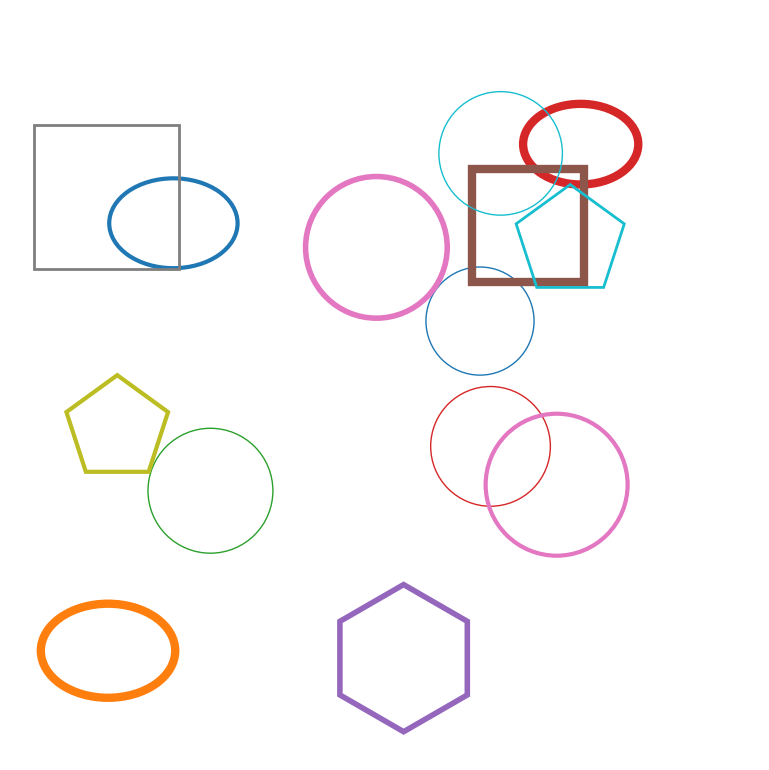[{"shape": "circle", "thickness": 0.5, "radius": 0.35, "center": [0.623, 0.583]}, {"shape": "oval", "thickness": 1.5, "radius": 0.42, "center": [0.225, 0.71]}, {"shape": "oval", "thickness": 3, "radius": 0.44, "center": [0.14, 0.155]}, {"shape": "circle", "thickness": 0.5, "radius": 0.41, "center": [0.273, 0.363]}, {"shape": "circle", "thickness": 0.5, "radius": 0.39, "center": [0.637, 0.42]}, {"shape": "oval", "thickness": 3, "radius": 0.37, "center": [0.754, 0.813]}, {"shape": "hexagon", "thickness": 2, "radius": 0.48, "center": [0.524, 0.145]}, {"shape": "square", "thickness": 3, "radius": 0.37, "center": [0.686, 0.707]}, {"shape": "circle", "thickness": 1.5, "radius": 0.46, "center": [0.723, 0.371]}, {"shape": "circle", "thickness": 2, "radius": 0.46, "center": [0.489, 0.679]}, {"shape": "square", "thickness": 1, "radius": 0.47, "center": [0.138, 0.744]}, {"shape": "pentagon", "thickness": 1.5, "radius": 0.35, "center": [0.152, 0.443]}, {"shape": "pentagon", "thickness": 1, "radius": 0.37, "center": [0.741, 0.686]}, {"shape": "circle", "thickness": 0.5, "radius": 0.4, "center": [0.65, 0.801]}]